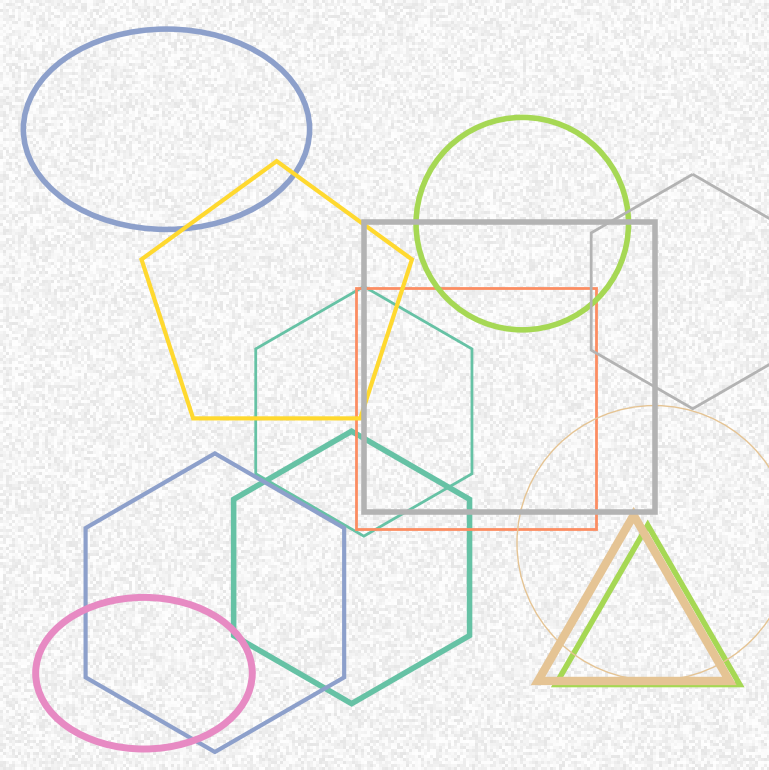[{"shape": "hexagon", "thickness": 2, "radius": 0.88, "center": [0.457, 0.263]}, {"shape": "hexagon", "thickness": 1, "radius": 0.81, "center": [0.473, 0.466]}, {"shape": "square", "thickness": 1, "radius": 0.78, "center": [0.618, 0.469]}, {"shape": "oval", "thickness": 2, "radius": 0.93, "center": [0.216, 0.832]}, {"shape": "hexagon", "thickness": 1.5, "radius": 0.97, "center": [0.279, 0.217]}, {"shape": "oval", "thickness": 2.5, "radius": 0.7, "center": [0.187, 0.126]}, {"shape": "circle", "thickness": 2, "radius": 0.69, "center": [0.678, 0.71]}, {"shape": "triangle", "thickness": 2, "radius": 0.69, "center": [0.841, 0.18]}, {"shape": "pentagon", "thickness": 1.5, "radius": 0.92, "center": [0.359, 0.606]}, {"shape": "triangle", "thickness": 3, "radius": 0.72, "center": [0.823, 0.187]}, {"shape": "circle", "thickness": 0.5, "radius": 0.89, "center": [0.85, 0.295]}, {"shape": "square", "thickness": 2, "radius": 0.94, "center": [0.662, 0.523]}, {"shape": "hexagon", "thickness": 1, "radius": 0.76, "center": [0.9, 0.621]}]